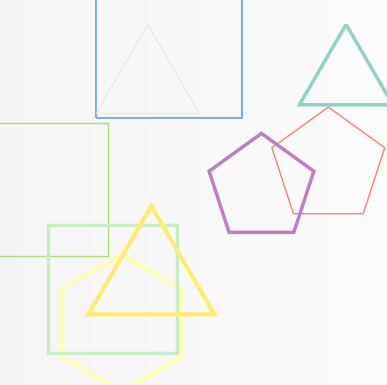[{"shape": "triangle", "thickness": 2.5, "radius": 0.7, "center": [0.893, 0.797]}, {"shape": "hexagon", "thickness": 3, "radius": 0.89, "center": [0.314, 0.161]}, {"shape": "pentagon", "thickness": 1, "radius": 0.77, "center": [0.847, 0.569]}, {"shape": "square", "thickness": 1.5, "radius": 0.94, "center": [0.437, 0.881]}, {"shape": "square", "thickness": 1, "radius": 0.87, "center": [0.107, 0.507]}, {"shape": "triangle", "thickness": 0.5, "radius": 0.77, "center": [0.381, 0.782]}, {"shape": "pentagon", "thickness": 2.5, "radius": 0.71, "center": [0.675, 0.511]}, {"shape": "square", "thickness": 2.5, "radius": 0.83, "center": [0.29, 0.25]}, {"shape": "triangle", "thickness": 3, "radius": 0.94, "center": [0.391, 0.277]}]